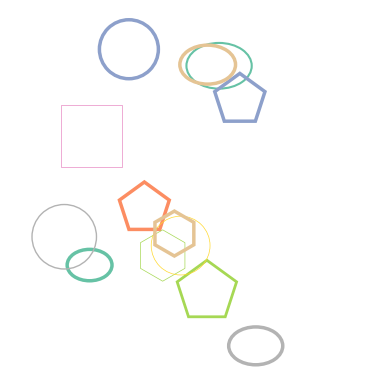[{"shape": "oval", "thickness": 2.5, "radius": 0.29, "center": [0.233, 0.312]}, {"shape": "oval", "thickness": 1.5, "radius": 0.42, "center": [0.569, 0.829]}, {"shape": "pentagon", "thickness": 2.5, "radius": 0.34, "center": [0.375, 0.459]}, {"shape": "circle", "thickness": 2.5, "radius": 0.38, "center": [0.335, 0.872]}, {"shape": "pentagon", "thickness": 2.5, "radius": 0.34, "center": [0.623, 0.741]}, {"shape": "square", "thickness": 0.5, "radius": 0.4, "center": [0.238, 0.647]}, {"shape": "hexagon", "thickness": 0.5, "radius": 0.33, "center": [0.423, 0.336]}, {"shape": "pentagon", "thickness": 2, "radius": 0.41, "center": [0.537, 0.243]}, {"shape": "circle", "thickness": 0.5, "radius": 0.38, "center": [0.469, 0.362]}, {"shape": "oval", "thickness": 2.5, "radius": 0.36, "center": [0.539, 0.832]}, {"shape": "hexagon", "thickness": 2.5, "radius": 0.29, "center": [0.453, 0.393]}, {"shape": "oval", "thickness": 2.5, "radius": 0.35, "center": [0.664, 0.102]}, {"shape": "circle", "thickness": 1, "radius": 0.42, "center": [0.167, 0.385]}]